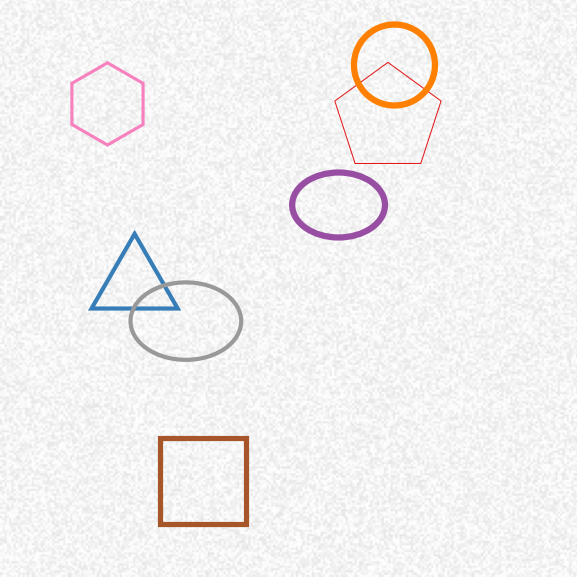[{"shape": "pentagon", "thickness": 0.5, "radius": 0.48, "center": [0.672, 0.794]}, {"shape": "triangle", "thickness": 2, "radius": 0.43, "center": [0.233, 0.508]}, {"shape": "oval", "thickness": 3, "radius": 0.4, "center": [0.586, 0.644]}, {"shape": "circle", "thickness": 3, "radius": 0.35, "center": [0.683, 0.887]}, {"shape": "square", "thickness": 2.5, "radius": 0.37, "center": [0.351, 0.167]}, {"shape": "hexagon", "thickness": 1.5, "radius": 0.36, "center": [0.186, 0.819]}, {"shape": "oval", "thickness": 2, "radius": 0.48, "center": [0.322, 0.443]}]